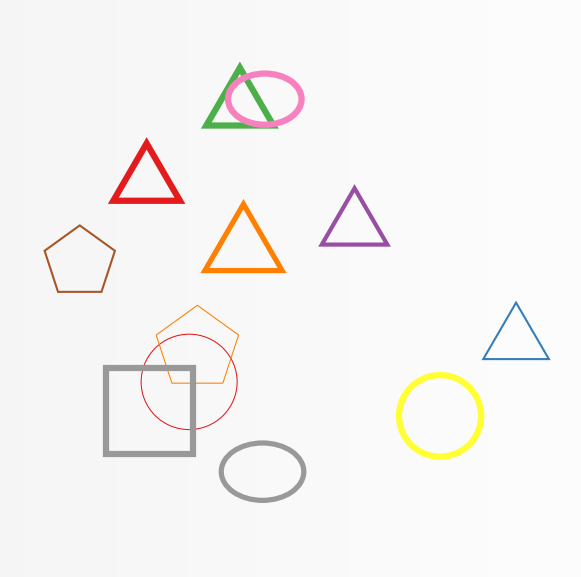[{"shape": "circle", "thickness": 0.5, "radius": 0.41, "center": [0.325, 0.338]}, {"shape": "triangle", "thickness": 3, "radius": 0.33, "center": [0.252, 0.685]}, {"shape": "triangle", "thickness": 1, "radius": 0.33, "center": [0.888, 0.41]}, {"shape": "triangle", "thickness": 3, "radius": 0.33, "center": [0.413, 0.815]}, {"shape": "triangle", "thickness": 2, "radius": 0.33, "center": [0.61, 0.608]}, {"shape": "triangle", "thickness": 2.5, "radius": 0.38, "center": [0.419, 0.569]}, {"shape": "pentagon", "thickness": 0.5, "radius": 0.37, "center": [0.34, 0.396]}, {"shape": "circle", "thickness": 3, "radius": 0.35, "center": [0.757, 0.279]}, {"shape": "pentagon", "thickness": 1, "radius": 0.32, "center": [0.137, 0.545]}, {"shape": "oval", "thickness": 3, "radius": 0.32, "center": [0.456, 0.827]}, {"shape": "oval", "thickness": 2.5, "radius": 0.35, "center": [0.452, 0.182]}, {"shape": "square", "thickness": 3, "radius": 0.38, "center": [0.258, 0.287]}]